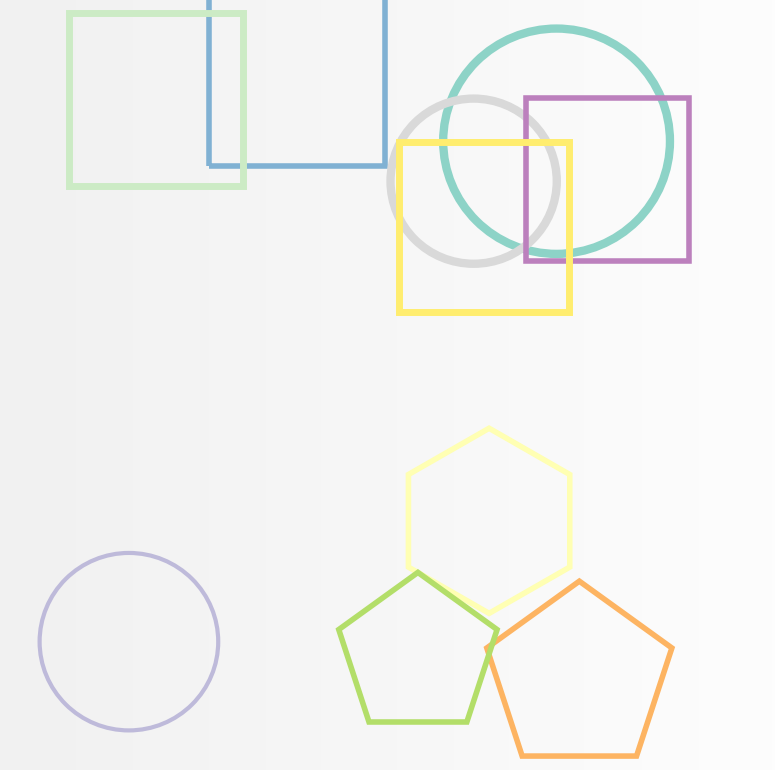[{"shape": "circle", "thickness": 3, "radius": 0.73, "center": [0.718, 0.817]}, {"shape": "hexagon", "thickness": 2, "radius": 0.6, "center": [0.631, 0.324]}, {"shape": "circle", "thickness": 1.5, "radius": 0.58, "center": [0.166, 0.167]}, {"shape": "square", "thickness": 2, "radius": 0.57, "center": [0.383, 0.897]}, {"shape": "pentagon", "thickness": 2, "radius": 0.63, "center": [0.748, 0.12]}, {"shape": "pentagon", "thickness": 2, "radius": 0.54, "center": [0.539, 0.149]}, {"shape": "circle", "thickness": 3, "radius": 0.54, "center": [0.611, 0.765]}, {"shape": "square", "thickness": 2, "radius": 0.53, "center": [0.784, 0.767]}, {"shape": "square", "thickness": 2.5, "radius": 0.56, "center": [0.201, 0.871]}, {"shape": "square", "thickness": 2.5, "radius": 0.55, "center": [0.624, 0.705]}]